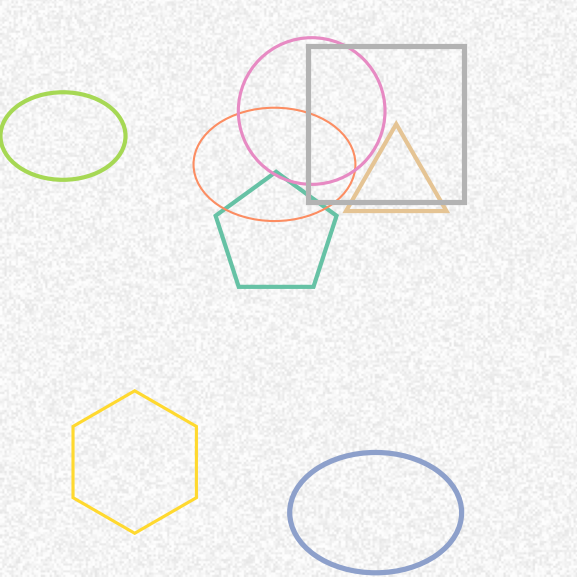[{"shape": "pentagon", "thickness": 2, "radius": 0.55, "center": [0.478, 0.592]}, {"shape": "oval", "thickness": 1, "radius": 0.7, "center": [0.475, 0.714]}, {"shape": "oval", "thickness": 2.5, "radius": 0.74, "center": [0.651, 0.111]}, {"shape": "circle", "thickness": 1.5, "radius": 0.63, "center": [0.54, 0.807]}, {"shape": "oval", "thickness": 2, "radius": 0.54, "center": [0.109, 0.764]}, {"shape": "hexagon", "thickness": 1.5, "radius": 0.62, "center": [0.233, 0.199]}, {"shape": "triangle", "thickness": 2, "radius": 0.5, "center": [0.686, 0.684]}, {"shape": "square", "thickness": 2.5, "radius": 0.68, "center": [0.668, 0.784]}]